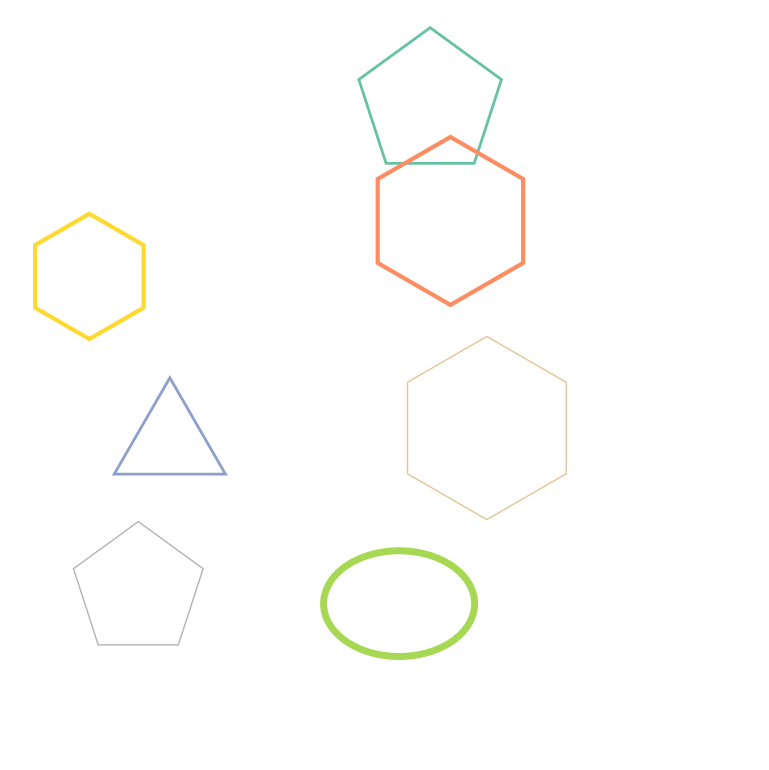[{"shape": "pentagon", "thickness": 1, "radius": 0.49, "center": [0.559, 0.867]}, {"shape": "hexagon", "thickness": 1.5, "radius": 0.55, "center": [0.585, 0.713]}, {"shape": "triangle", "thickness": 1, "radius": 0.42, "center": [0.221, 0.426]}, {"shape": "oval", "thickness": 2.5, "radius": 0.49, "center": [0.518, 0.216]}, {"shape": "hexagon", "thickness": 1.5, "radius": 0.41, "center": [0.116, 0.641]}, {"shape": "hexagon", "thickness": 0.5, "radius": 0.59, "center": [0.632, 0.444]}, {"shape": "pentagon", "thickness": 0.5, "radius": 0.44, "center": [0.18, 0.234]}]